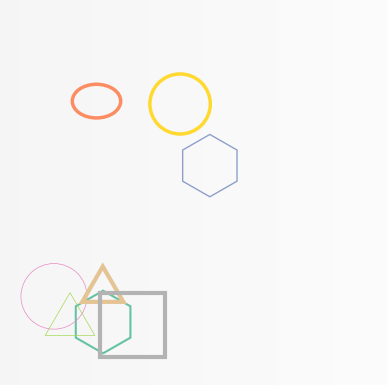[{"shape": "hexagon", "thickness": 1.5, "radius": 0.41, "center": [0.266, 0.164]}, {"shape": "oval", "thickness": 2.5, "radius": 0.31, "center": [0.249, 0.737]}, {"shape": "hexagon", "thickness": 1, "radius": 0.4, "center": [0.542, 0.57]}, {"shape": "circle", "thickness": 0.5, "radius": 0.43, "center": [0.139, 0.23]}, {"shape": "triangle", "thickness": 0.5, "radius": 0.37, "center": [0.181, 0.166]}, {"shape": "circle", "thickness": 2.5, "radius": 0.39, "center": [0.465, 0.73]}, {"shape": "triangle", "thickness": 3, "radius": 0.31, "center": [0.265, 0.247]}, {"shape": "square", "thickness": 3, "radius": 0.42, "center": [0.341, 0.156]}]